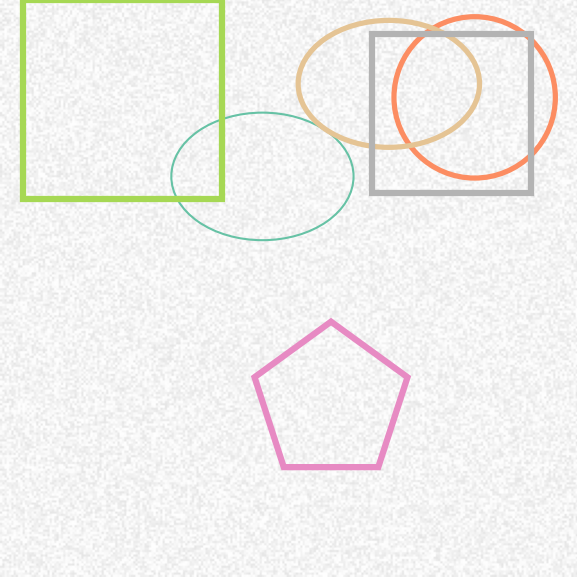[{"shape": "oval", "thickness": 1, "radius": 0.79, "center": [0.454, 0.694]}, {"shape": "circle", "thickness": 2.5, "radius": 0.7, "center": [0.822, 0.831]}, {"shape": "pentagon", "thickness": 3, "radius": 0.7, "center": [0.573, 0.303]}, {"shape": "square", "thickness": 3, "radius": 0.86, "center": [0.212, 0.827]}, {"shape": "oval", "thickness": 2.5, "radius": 0.79, "center": [0.673, 0.854]}, {"shape": "square", "thickness": 3, "radius": 0.69, "center": [0.781, 0.803]}]